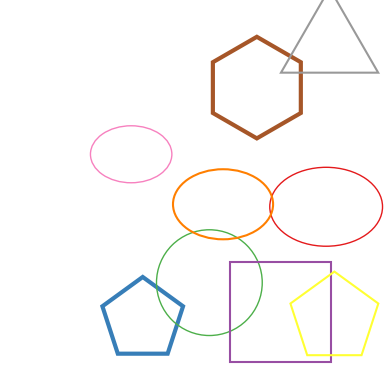[{"shape": "oval", "thickness": 1, "radius": 0.73, "center": [0.847, 0.463]}, {"shape": "pentagon", "thickness": 3, "radius": 0.55, "center": [0.371, 0.17]}, {"shape": "circle", "thickness": 1, "radius": 0.69, "center": [0.544, 0.266]}, {"shape": "square", "thickness": 1.5, "radius": 0.65, "center": [0.729, 0.19]}, {"shape": "oval", "thickness": 1.5, "radius": 0.65, "center": [0.579, 0.469]}, {"shape": "pentagon", "thickness": 1.5, "radius": 0.6, "center": [0.869, 0.175]}, {"shape": "hexagon", "thickness": 3, "radius": 0.66, "center": [0.667, 0.772]}, {"shape": "oval", "thickness": 1, "radius": 0.53, "center": [0.341, 0.599]}, {"shape": "triangle", "thickness": 1.5, "radius": 0.73, "center": [0.856, 0.884]}]